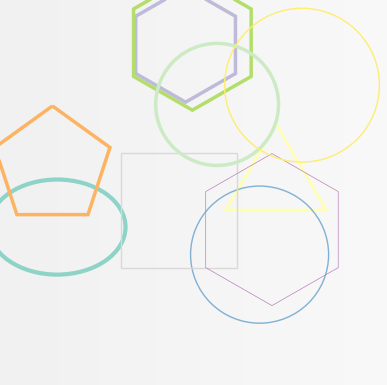[{"shape": "oval", "thickness": 3, "radius": 0.88, "center": [0.148, 0.41]}, {"shape": "triangle", "thickness": 2, "radius": 0.74, "center": [0.713, 0.529]}, {"shape": "hexagon", "thickness": 2.5, "radius": 0.74, "center": [0.479, 0.883]}, {"shape": "circle", "thickness": 1, "radius": 0.89, "center": [0.67, 0.339]}, {"shape": "pentagon", "thickness": 2.5, "radius": 0.78, "center": [0.135, 0.569]}, {"shape": "hexagon", "thickness": 2.5, "radius": 0.88, "center": [0.496, 0.889]}, {"shape": "square", "thickness": 1, "radius": 0.74, "center": [0.462, 0.453]}, {"shape": "hexagon", "thickness": 0.5, "radius": 0.99, "center": [0.702, 0.404]}, {"shape": "circle", "thickness": 2.5, "radius": 0.79, "center": [0.56, 0.729]}, {"shape": "circle", "thickness": 1, "radius": 1.0, "center": [0.779, 0.779]}]